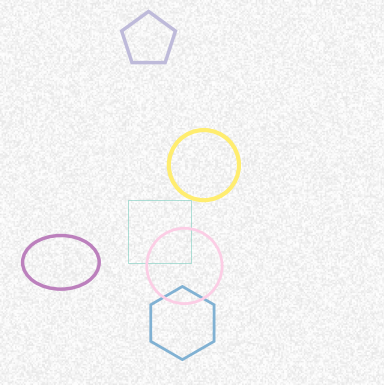[{"shape": "square", "thickness": 0.5, "radius": 0.41, "center": [0.413, 0.399]}, {"shape": "pentagon", "thickness": 2.5, "radius": 0.37, "center": [0.386, 0.897]}, {"shape": "hexagon", "thickness": 2, "radius": 0.47, "center": [0.474, 0.161]}, {"shape": "circle", "thickness": 2, "radius": 0.49, "center": [0.479, 0.309]}, {"shape": "oval", "thickness": 2.5, "radius": 0.5, "center": [0.158, 0.319]}, {"shape": "circle", "thickness": 3, "radius": 0.46, "center": [0.53, 0.571]}]